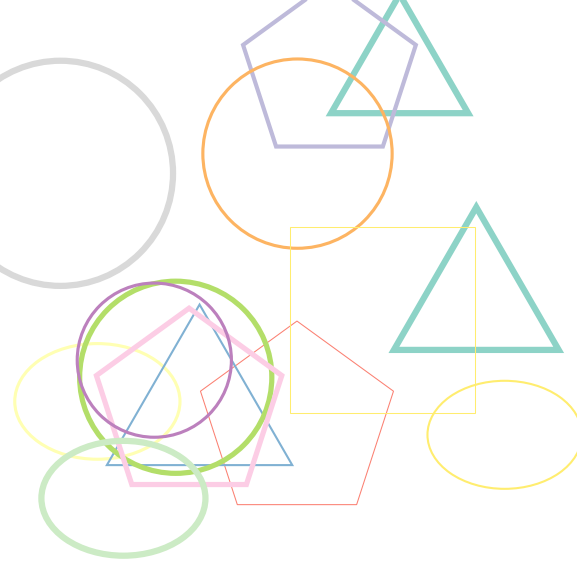[{"shape": "triangle", "thickness": 3, "radius": 0.69, "center": [0.692, 0.872]}, {"shape": "triangle", "thickness": 3, "radius": 0.82, "center": [0.825, 0.476]}, {"shape": "oval", "thickness": 1.5, "radius": 0.72, "center": [0.169, 0.304]}, {"shape": "pentagon", "thickness": 2, "radius": 0.79, "center": [0.57, 0.873]}, {"shape": "pentagon", "thickness": 0.5, "radius": 0.88, "center": [0.514, 0.267]}, {"shape": "triangle", "thickness": 1, "radius": 0.93, "center": [0.346, 0.286]}, {"shape": "circle", "thickness": 1.5, "radius": 0.82, "center": [0.515, 0.733]}, {"shape": "circle", "thickness": 2.5, "radius": 0.83, "center": [0.304, 0.346]}, {"shape": "pentagon", "thickness": 2.5, "radius": 0.84, "center": [0.327, 0.297]}, {"shape": "circle", "thickness": 3, "radius": 0.97, "center": [0.105, 0.699]}, {"shape": "circle", "thickness": 1.5, "radius": 0.67, "center": [0.267, 0.375]}, {"shape": "oval", "thickness": 3, "radius": 0.71, "center": [0.214, 0.136]}, {"shape": "square", "thickness": 0.5, "radius": 0.8, "center": [0.662, 0.445]}, {"shape": "oval", "thickness": 1, "radius": 0.67, "center": [0.874, 0.246]}]